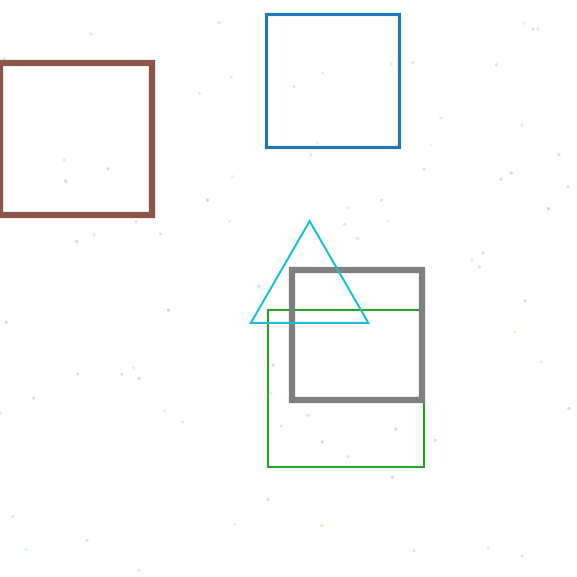[{"shape": "square", "thickness": 1.5, "radius": 0.58, "center": [0.575, 0.86]}, {"shape": "square", "thickness": 1, "radius": 0.68, "center": [0.599, 0.327]}, {"shape": "square", "thickness": 3, "radius": 0.66, "center": [0.132, 0.758]}, {"shape": "square", "thickness": 3, "radius": 0.56, "center": [0.618, 0.42]}, {"shape": "triangle", "thickness": 1, "radius": 0.59, "center": [0.536, 0.499]}]